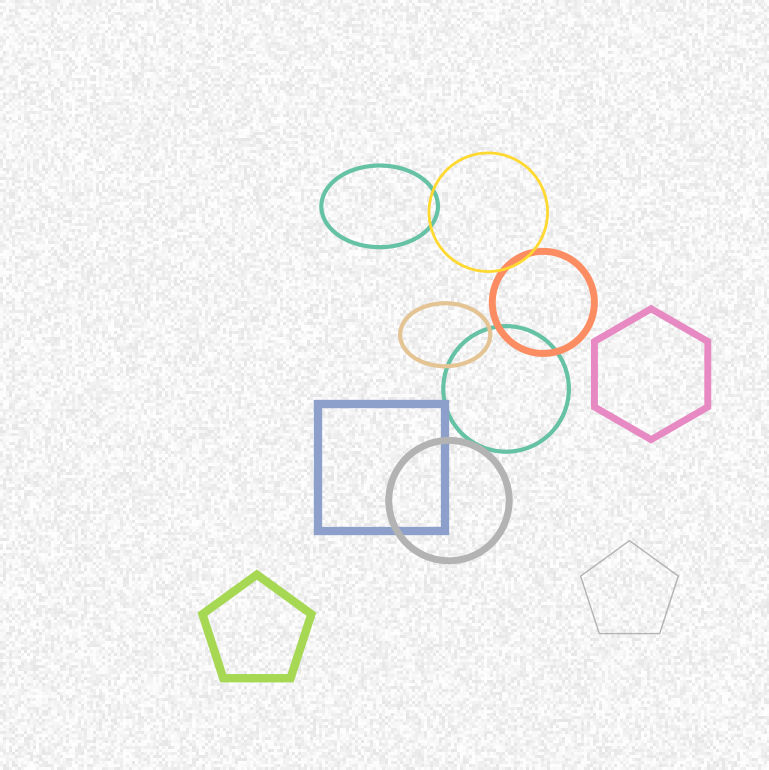[{"shape": "circle", "thickness": 1.5, "radius": 0.41, "center": [0.657, 0.495]}, {"shape": "oval", "thickness": 1.5, "radius": 0.38, "center": [0.493, 0.732]}, {"shape": "circle", "thickness": 2.5, "radius": 0.33, "center": [0.706, 0.607]}, {"shape": "square", "thickness": 3, "radius": 0.41, "center": [0.496, 0.393]}, {"shape": "hexagon", "thickness": 2.5, "radius": 0.42, "center": [0.846, 0.514]}, {"shape": "pentagon", "thickness": 3, "radius": 0.37, "center": [0.334, 0.179]}, {"shape": "circle", "thickness": 1, "radius": 0.38, "center": [0.634, 0.724]}, {"shape": "oval", "thickness": 1.5, "radius": 0.29, "center": [0.578, 0.565]}, {"shape": "pentagon", "thickness": 0.5, "radius": 0.33, "center": [0.817, 0.231]}, {"shape": "circle", "thickness": 2.5, "radius": 0.39, "center": [0.583, 0.35]}]